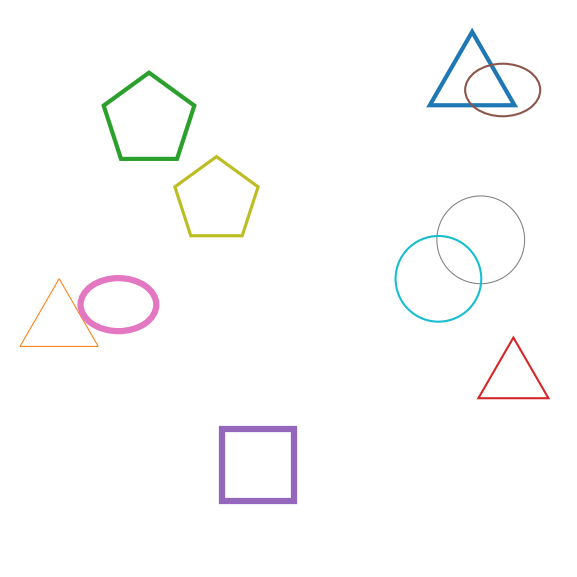[{"shape": "triangle", "thickness": 2, "radius": 0.42, "center": [0.818, 0.859]}, {"shape": "triangle", "thickness": 0.5, "radius": 0.39, "center": [0.102, 0.438]}, {"shape": "pentagon", "thickness": 2, "radius": 0.41, "center": [0.258, 0.791]}, {"shape": "triangle", "thickness": 1, "radius": 0.35, "center": [0.889, 0.345]}, {"shape": "square", "thickness": 3, "radius": 0.31, "center": [0.446, 0.194]}, {"shape": "oval", "thickness": 1, "radius": 0.33, "center": [0.87, 0.843]}, {"shape": "oval", "thickness": 3, "radius": 0.33, "center": [0.205, 0.472]}, {"shape": "circle", "thickness": 0.5, "radius": 0.38, "center": [0.832, 0.584]}, {"shape": "pentagon", "thickness": 1.5, "radius": 0.38, "center": [0.375, 0.652]}, {"shape": "circle", "thickness": 1, "radius": 0.37, "center": [0.759, 0.516]}]